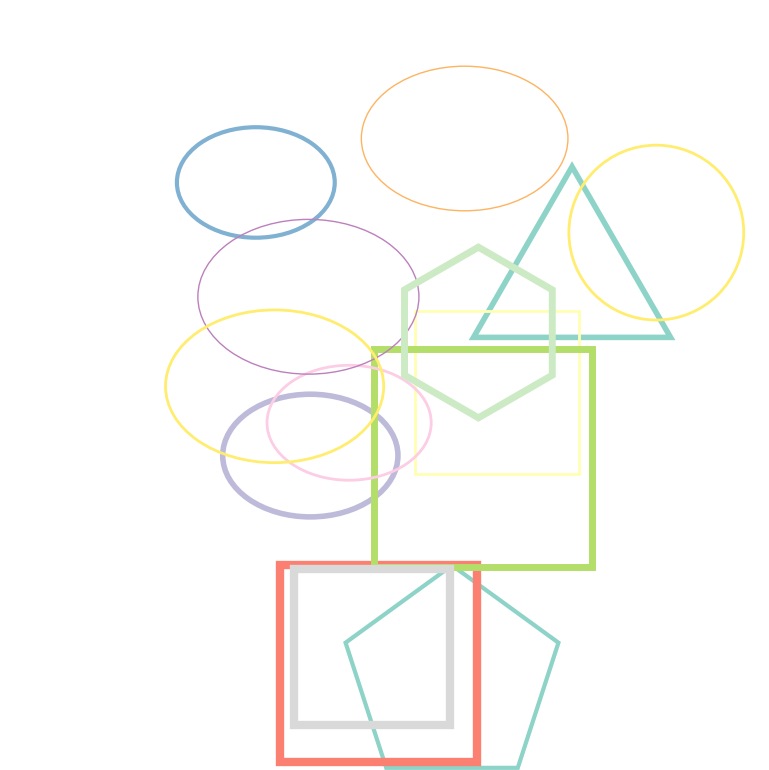[{"shape": "pentagon", "thickness": 1.5, "radius": 0.73, "center": [0.587, 0.12]}, {"shape": "triangle", "thickness": 2, "radius": 0.74, "center": [0.743, 0.636]}, {"shape": "square", "thickness": 1, "radius": 0.53, "center": [0.645, 0.49]}, {"shape": "oval", "thickness": 2, "radius": 0.57, "center": [0.403, 0.408]}, {"shape": "square", "thickness": 3, "radius": 0.64, "center": [0.492, 0.138]}, {"shape": "oval", "thickness": 1.5, "radius": 0.51, "center": [0.332, 0.763]}, {"shape": "oval", "thickness": 0.5, "radius": 0.67, "center": [0.603, 0.82]}, {"shape": "square", "thickness": 2.5, "radius": 0.71, "center": [0.627, 0.405]}, {"shape": "oval", "thickness": 1, "radius": 0.53, "center": [0.453, 0.451]}, {"shape": "square", "thickness": 3, "radius": 0.51, "center": [0.483, 0.159]}, {"shape": "oval", "thickness": 0.5, "radius": 0.72, "center": [0.401, 0.615]}, {"shape": "hexagon", "thickness": 2.5, "radius": 0.55, "center": [0.621, 0.568]}, {"shape": "oval", "thickness": 1, "radius": 0.71, "center": [0.357, 0.498]}, {"shape": "circle", "thickness": 1, "radius": 0.57, "center": [0.852, 0.698]}]